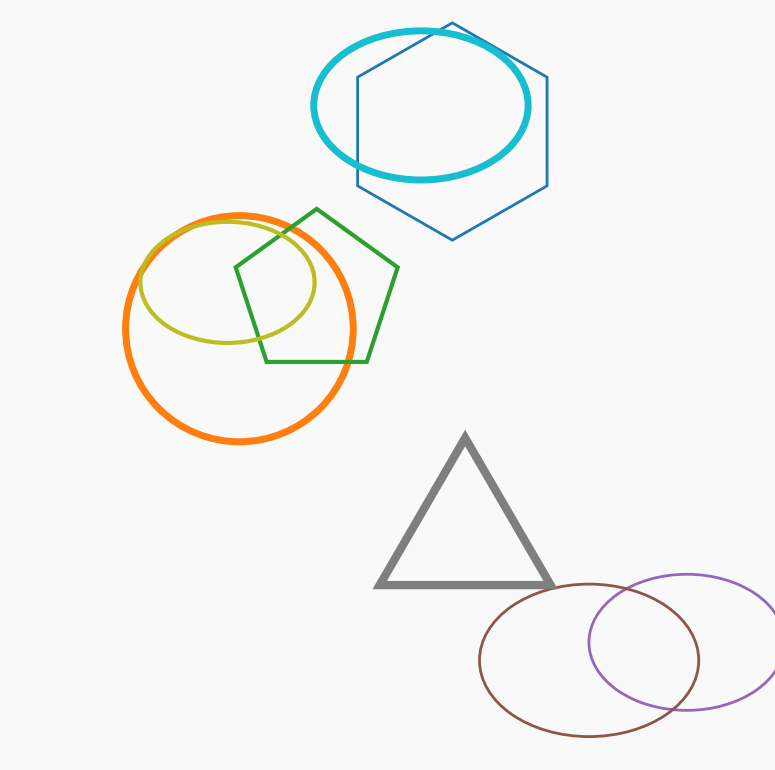[{"shape": "hexagon", "thickness": 1, "radius": 0.71, "center": [0.584, 0.829]}, {"shape": "circle", "thickness": 2.5, "radius": 0.73, "center": [0.309, 0.573]}, {"shape": "pentagon", "thickness": 1.5, "radius": 0.55, "center": [0.409, 0.619]}, {"shape": "oval", "thickness": 1, "radius": 0.63, "center": [0.886, 0.166]}, {"shape": "oval", "thickness": 1, "radius": 0.71, "center": [0.76, 0.142]}, {"shape": "triangle", "thickness": 3, "radius": 0.64, "center": [0.6, 0.304]}, {"shape": "oval", "thickness": 1.5, "radius": 0.56, "center": [0.294, 0.633]}, {"shape": "oval", "thickness": 2.5, "radius": 0.69, "center": [0.543, 0.863]}]